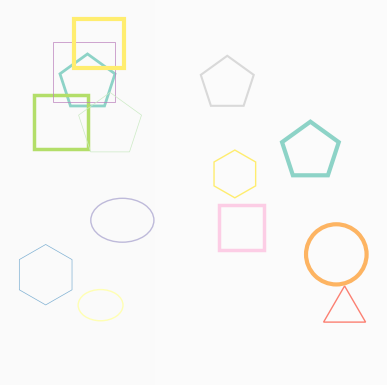[{"shape": "pentagon", "thickness": 2, "radius": 0.37, "center": [0.226, 0.785]}, {"shape": "pentagon", "thickness": 3, "radius": 0.38, "center": [0.801, 0.607]}, {"shape": "oval", "thickness": 1, "radius": 0.29, "center": [0.26, 0.207]}, {"shape": "oval", "thickness": 1, "radius": 0.41, "center": [0.316, 0.428]}, {"shape": "triangle", "thickness": 1, "radius": 0.31, "center": [0.889, 0.195]}, {"shape": "hexagon", "thickness": 0.5, "radius": 0.39, "center": [0.118, 0.286]}, {"shape": "circle", "thickness": 3, "radius": 0.39, "center": [0.868, 0.339]}, {"shape": "square", "thickness": 2.5, "radius": 0.35, "center": [0.157, 0.683]}, {"shape": "square", "thickness": 2.5, "radius": 0.29, "center": [0.624, 0.409]}, {"shape": "pentagon", "thickness": 1.5, "radius": 0.36, "center": [0.586, 0.783]}, {"shape": "square", "thickness": 0.5, "radius": 0.39, "center": [0.217, 0.813]}, {"shape": "pentagon", "thickness": 0.5, "radius": 0.43, "center": [0.284, 0.675]}, {"shape": "square", "thickness": 3, "radius": 0.32, "center": [0.255, 0.887]}, {"shape": "hexagon", "thickness": 1, "radius": 0.31, "center": [0.606, 0.548]}]